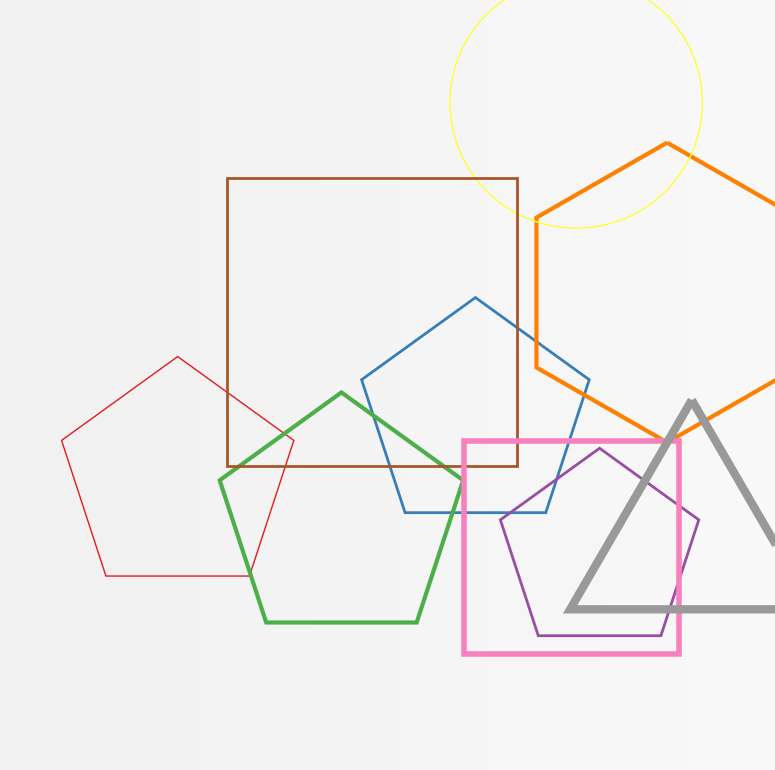[{"shape": "pentagon", "thickness": 0.5, "radius": 0.79, "center": [0.229, 0.379]}, {"shape": "pentagon", "thickness": 1, "radius": 0.77, "center": [0.613, 0.459]}, {"shape": "pentagon", "thickness": 1.5, "radius": 0.83, "center": [0.441, 0.325]}, {"shape": "pentagon", "thickness": 1, "radius": 0.67, "center": [0.774, 0.283]}, {"shape": "hexagon", "thickness": 1.5, "radius": 0.97, "center": [0.861, 0.62]}, {"shape": "circle", "thickness": 0.5, "radius": 0.81, "center": [0.743, 0.867]}, {"shape": "square", "thickness": 1, "radius": 0.94, "center": [0.48, 0.582]}, {"shape": "square", "thickness": 2, "radius": 0.69, "center": [0.737, 0.289]}, {"shape": "triangle", "thickness": 3, "radius": 0.91, "center": [0.893, 0.299]}]